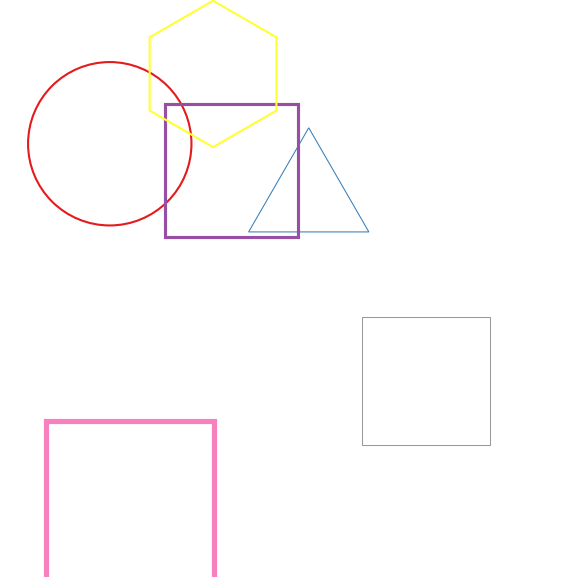[{"shape": "circle", "thickness": 1, "radius": 0.71, "center": [0.19, 0.75]}, {"shape": "triangle", "thickness": 0.5, "radius": 0.6, "center": [0.535, 0.658]}, {"shape": "square", "thickness": 1.5, "radius": 0.58, "center": [0.401, 0.704]}, {"shape": "hexagon", "thickness": 1, "radius": 0.63, "center": [0.369, 0.871]}, {"shape": "square", "thickness": 2.5, "radius": 0.73, "center": [0.225, 0.124]}, {"shape": "square", "thickness": 0.5, "radius": 0.55, "center": [0.738, 0.34]}]